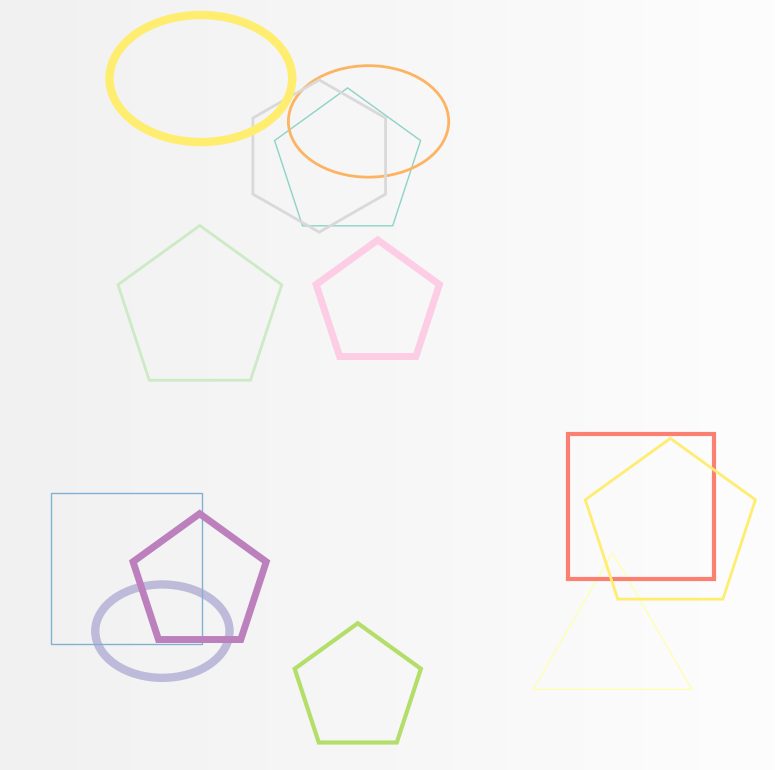[{"shape": "pentagon", "thickness": 0.5, "radius": 0.5, "center": [0.449, 0.787]}, {"shape": "triangle", "thickness": 0.5, "radius": 0.59, "center": [0.79, 0.164]}, {"shape": "oval", "thickness": 3, "radius": 0.43, "center": [0.21, 0.18]}, {"shape": "square", "thickness": 1.5, "radius": 0.47, "center": [0.827, 0.342]}, {"shape": "square", "thickness": 0.5, "radius": 0.49, "center": [0.163, 0.262]}, {"shape": "oval", "thickness": 1, "radius": 0.52, "center": [0.476, 0.842]}, {"shape": "pentagon", "thickness": 1.5, "radius": 0.43, "center": [0.462, 0.105]}, {"shape": "pentagon", "thickness": 2.5, "radius": 0.42, "center": [0.487, 0.605]}, {"shape": "hexagon", "thickness": 1, "radius": 0.49, "center": [0.412, 0.797]}, {"shape": "pentagon", "thickness": 2.5, "radius": 0.45, "center": [0.258, 0.243]}, {"shape": "pentagon", "thickness": 1, "radius": 0.56, "center": [0.258, 0.596]}, {"shape": "oval", "thickness": 3, "radius": 0.59, "center": [0.259, 0.898]}, {"shape": "pentagon", "thickness": 1, "radius": 0.58, "center": [0.865, 0.315]}]